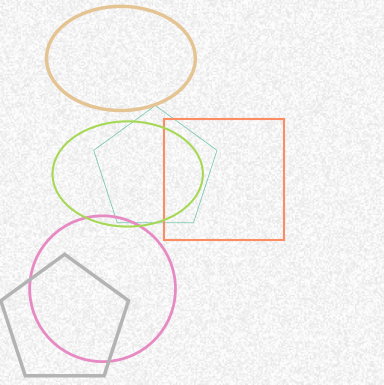[{"shape": "pentagon", "thickness": 0.5, "radius": 0.84, "center": [0.404, 0.558]}, {"shape": "square", "thickness": 1.5, "radius": 0.78, "center": [0.582, 0.534]}, {"shape": "circle", "thickness": 2, "radius": 0.95, "center": [0.266, 0.25]}, {"shape": "oval", "thickness": 1.5, "radius": 0.98, "center": [0.332, 0.548]}, {"shape": "oval", "thickness": 2.5, "radius": 0.97, "center": [0.314, 0.848]}, {"shape": "pentagon", "thickness": 2.5, "radius": 0.87, "center": [0.168, 0.165]}]